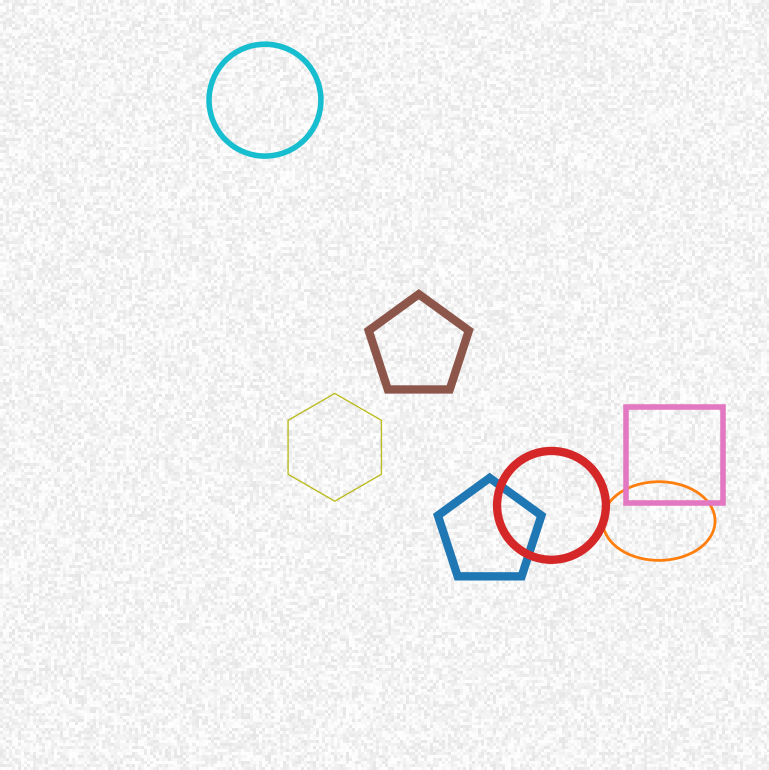[{"shape": "pentagon", "thickness": 3, "radius": 0.35, "center": [0.636, 0.309]}, {"shape": "oval", "thickness": 1, "radius": 0.36, "center": [0.856, 0.323]}, {"shape": "circle", "thickness": 3, "radius": 0.35, "center": [0.716, 0.344]}, {"shape": "pentagon", "thickness": 3, "radius": 0.34, "center": [0.544, 0.55]}, {"shape": "square", "thickness": 2, "radius": 0.31, "center": [0.876, 0.409]}, {"shape": "hexagon", "thickness": 0.5, "radius": 0.35, "center": [0.435, 0.419]}, {"shape": "circle", "thickness": 2, "radius": 0.36, "center": [0.344, 0.87]}]